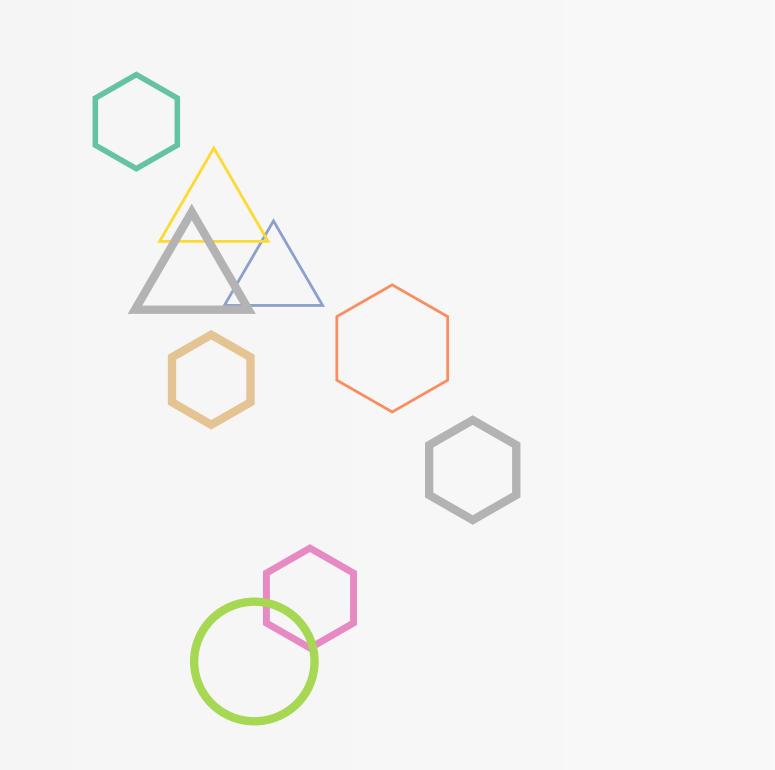[{"shape": "hexagon", "thickness": 2, "radius": 0.31, "center": [0.176, 0.842]}, {"shape": "hexagon", "thickness": 1, "radius": 0.41, "center": [0.506, 0.548]}, {"shape": "triangle", "thickness": 1, "radius": 0.37, "center": [0.353, 0.64]}, {"shape": "hexagon", "thickness": 2.5, "radius": 0.32, "center": [0.4, 0.223]}, {"shape": "circle", "thickness": 3, "radius": 0.39, "center": [0.328, 0.141]}, {"shape": "triangle", "thickness": 1, "radius": 0.4, "center": [0.276, 0.727]}, {"shape": "hexagon", "thickness": 3, "radius": 0.29, "center": [0.273, 0.507]}, {"shape": "triangle", "thickness": 3, "radius": 0.42, "center": [0.247, 0.64]}, {"shape": "hexagon", "thickness": 3, "radius": 0.32, "center": [0.61, 0.39]}]